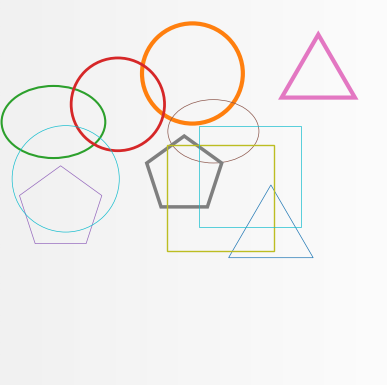[{"shape": "triangle", "thickness": 0.5, "radius": 0.63, "center": [0.699, 0.394]}, {"shape": "circle", "thickness": 3, "radius": 0.65, "center": [0.497, 0.809]}, {"shape": "oval", "thickness": 1.5, "radius": 0.67, "center": [0.138, 0.683]}, {"shape": "circle", "thickness": 2, "radius": 0.6, "center": [0.304, 0.729]}, {"shape": "pentagon", "thickness": 0.5, "radius": 0.56, "center": [0.156, 0.458]}, {"shape": "oval", "thickness": 0.5, "radius": 0.59, "center": [0.551, 0.659]}, {"shape": "triangle", "thickness": 3, "radius": 0.55, "center": [0.821, 0.801]}, {"shape": "pentagon", "thickness": 2.5, "radius": 0.51, "center": [0.475, 0.545]}, {"shape": "square", "thickness": 1, "radius": 0.69, "center": [0.57, 0.486]}, {"shape": "circle", "thickness": 0.5, "radius": 0.69, "center": [0.17, 0.535]}, {"shape": "square", "thickness": 0.5, "radius": 0.66, "center": [0.645, 0.542]}]